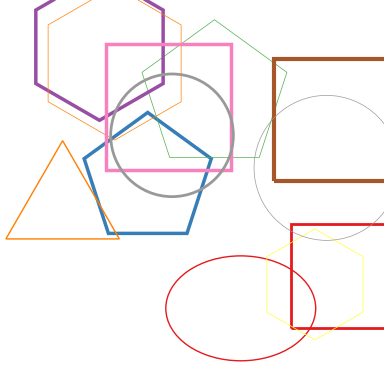[{"shape": "square", "thickness": 2, "radius": 0.68, "center": [0.891, 0.283]}, {"shape": "oval", "thickness": 1, "radius": 0.97, "center": [0.625, 0.199]}, {"shape": "pentagon", "thickness": 2.5, "radius": 0.87, "center": [0.384, 0.534]}, {"shape": "pentagon", "thickness": 0.5, "radius": 0.99, "center": [0.557, 0.751]}, {"shape": "hexagon", "thickness": 2.5, "radius": 0.95, "center": [0.258, 0.878]}, {"shape": "hexagon", "thickness": 0.5, "radius": 1.0, "center": [0.298, 0.836]}, {"shape": "triangle", "thickness": 1, "radius": 0.85, "center": [0.163, 0.464]}, {"shape": "hexagon", "thickness": 0.5, "radius": 0.72, "center": [0.818, 0.261]}, {"shape": "square", "thickness": 3, "radius": 0.79, "center": [0.87, 0.688]}, {"shape": "square", "thickness": 2.5, "radius": 0.81, "center": [0.437, 0.722]}, {"shape": "circle", "thickness": 0.5, "radius": 0.94, "center": [0.848, 0.564]}, {"shape": "circle", "thickness": 2, "radius": 0.8, "center": [0.447, 0.649]}]